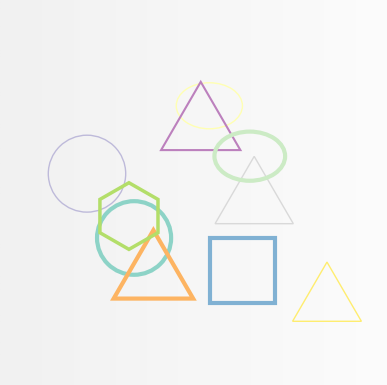[{"shape": "circle", "thickness": 3, "radius": 0.48, "center": [0.346, 0.382]}, {"shape": "oval", "thickness": 1, "radius": 0.43, "center": [0.54, 0.725]}, {"shape": "circle", "thickness": 1, "radius": 0.5, "center": [0.225, 0.549]}, {"shape": "square", "thickness": 3, "radius": 0.42, "center": [0.626, 0.298]}, {"shape": "triangle", "thickness": 3, "radius": 0.59, "center": [0.396, 0.284]}, {"shape": "hexagon", "thickness": 2.5, "radius": 0.43, "center": [0.333, 0.439]}, {"shape": "triangle", "thickness": 1, "radius": 0.58, "center": [0.656, 0.477]}, {"shape": "triangle", "thickness": 1.5, "radius": 0.59, "center": [0.518, 0.669]}, {"shape": "oval", "thickness": 3, "radius": 0.46, "center": [0.645, 0.594]}, {"shape": "triangle", "thickness": 1, "radius": 0.51, "center": [0.844, 0.217]}]